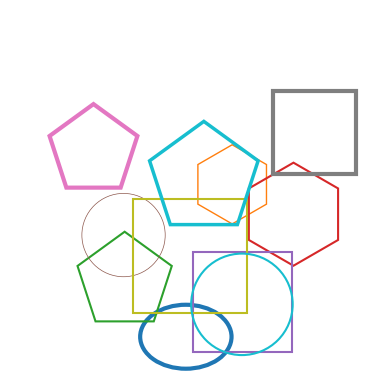[{"shape": "oval", "thickness": 3, "radius": 0.59, "center": [0.483, 0.125]}, {"shape": "hexagon", "thickness": 1, "radius": 0.51, "center": [0.603, 0.521]}, {"shape": "pentagon", "thickness": 1.5, "radius": 0.64, "center": [0.324, 0.269]}, {"shape": "hexagon", "thickness": 1.5, "radius": 0.67, "center": [0.762, 0.444]}, {"shape": "square", "thickness": 1.5, "radius": 0.64, "center": [0.629, 0.216]}, {"shape": "circle", "thickness": 0.5, "radius": 0.54, "center": [0.321, 0.389]}, {"shape": "pentagon", "thickness": 3, "radius": 0.6, "center": [0.243, 0.61]}, {"shape": "square", "thickness": 3, "radius": 0.53, "center": [0.817, 0.656]}, {"shape": "square", "thickness": 1.5, "radius": 0.74, "center": [0.494, 0.334]}, {"shape": "circle", "thickness": 1.5, "radius": 0.66, "center": [0.628, 0.21]}, {"shape": "pentagon", "thickness": 2.5, "radius": 0.74, "center": [0.529, 0.536]}]